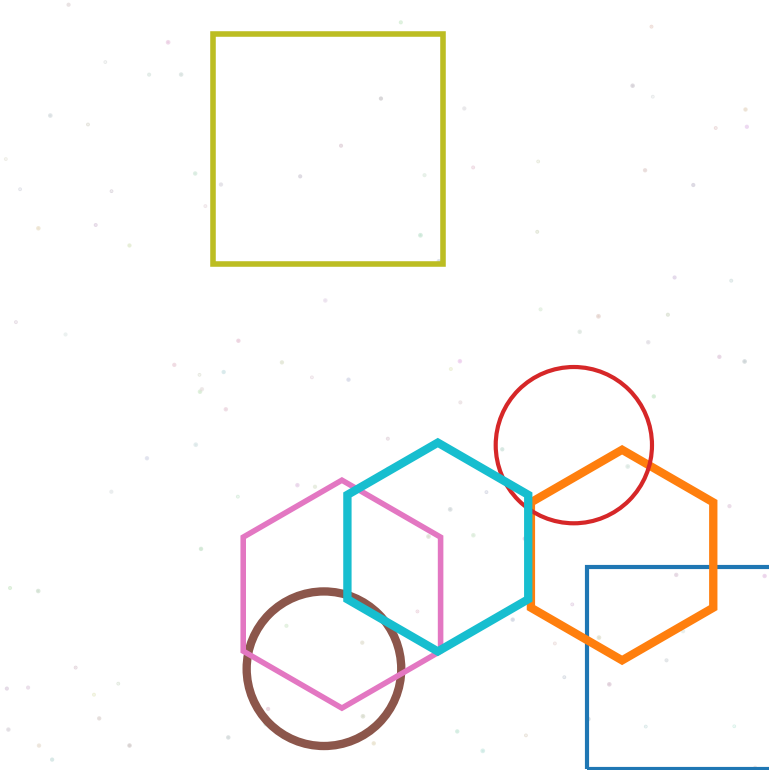[{"shape": "square", "thickness": 1.5, "radius": 0.66, "center": [0.894, 0.133]}, {"shape": "hexagon", "thickness": 3, "radius": 0.68, "center": [0.808, 0.279]}, {"shape": "circle", "thickness": 1.5, "radius": 0.51, "center": [0.745, 0.422]}, {"shape": "circle", "thickness": 3, "radius": 0.5, "center": [0.421, 0.132]}, {"shape": "hexagon", "thickness": 2, "radius": 0.74, "center": [0.444, 0.228]}, {"shape": "square", "thickness": 2, "radius": 0.75, "center": [0.426, 0.806]}, {"shape": "hexagon", "thickness": 3, "radius": 0.68, "center": [0.569, 0.29]}]